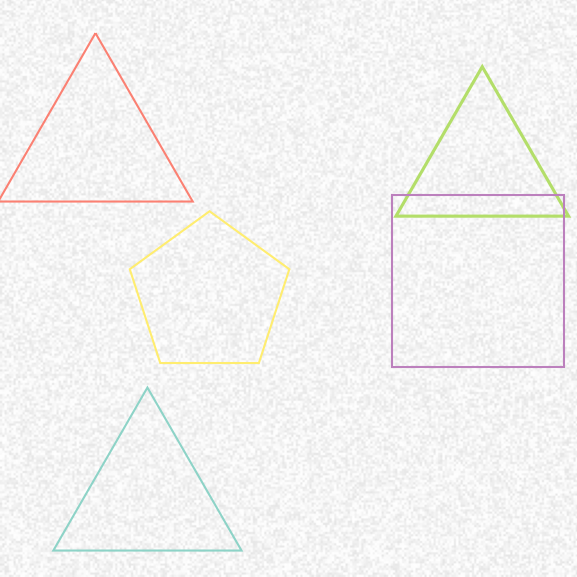[{"shape": "triangle", "thickness": 1, "radius": 0.94, "center": [0.255, 0.14]}, {"shape": "triangle", "thickness": 1, "radius": 0.97, "center": [0.165, 0.747]}, {"shape": "triangle", "thickness": 1.5, "radius": 0.86, "center": [0.835, 0.711]}, {"shape": "square", "thickness": 1, "radius": 0.74, "center": [0.828, 0.512]}, {"shape": "pentagon", "thickness": 1, "radius": 0.73, "center": [0.363, 0.488]}]